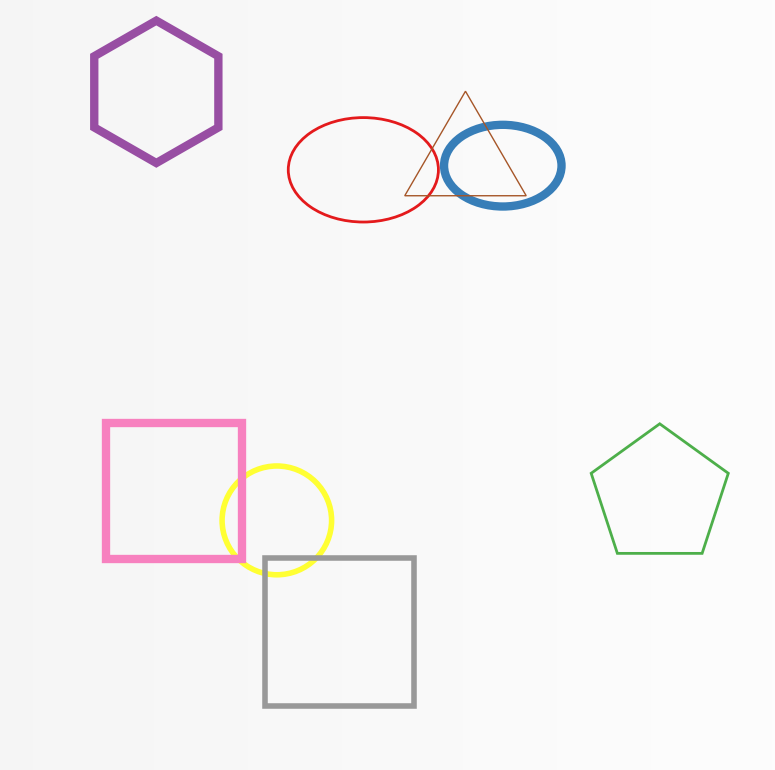[{"shape": "oval", "thickness": 1, "radius": 0.48, "center": [0.469, 0.779]}, {"shape": "oval", "thickness": 3, "radius": 0.38, "center": [0.649, 0.785]}, {"shape": "pentagon", "thickness": 1, "radius": 0.47, "center": [0.851, 0.357]}, {"shape": "hexagon", "thickness": 3, "radius": 0.46, "center": [0.202, 0.881]}, {"shape": "circle", "thickness": 2, "radius": 0.35, "center": [0.357, 0.324]}, {"shape": "triangle", "thickness": 0.5, "radius": 0.45, "center": [0.601, 0.791]}, {"shape": "square", "thickness": 3, "radius": 0.44, "center": [0.225, 0.362]}, {"shape": "square", "thickness": 2, "radius": 0.48, "center": [0.437, 0.179]}]